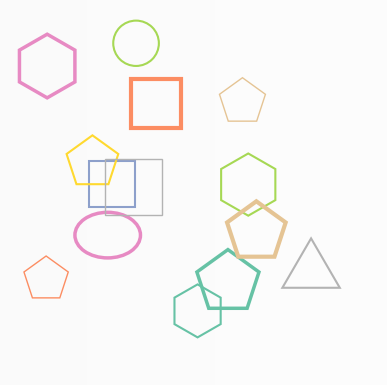[{"shape": "pentagon", "thickness": 2.5, "radius": 0.42, "center": [0.588, 0.267]}, {"shape": "hexagon", "thickness": 1.5, "radius": 0.34, "center": [0.51, 0.193]}, {"shape": "square", "thickness": 3, "radius": 0.32, "center": [0.403, 0.731]}, {"shape": "pentagon", "thickness": 1, "radius": 0.3, "center": [0.119, 0.275]}, {"shape": "square", "thickness": 1.5, "radius": 0.3, "center": [0.289, 0.523]}, {"shape": "hexagon", "thickness": 2.5, "radius": 0.41, "center": [0.122, 0.828]}, {"shape": "oval", "thickness": 2.5, "radius": 0.42, "center": [0.278, 0.389]}, {"shape": "circle", "thickness": 1.5, "radius": 0.29, "center": [0.351, 0.888]}, {"shape": "hexagon", "thickness": 1.5, "radius": 0.4, "center": [0.641, 0.521]}, {"shape": "pentagon", "thickness": 1.5, "radius": 0.35, "center": [0.239, 0.578]}, {"shape": "pentagon", "thickness": 3, "radius": 0.4, "center": [0.662, 0.398]}, {"shape": "pentagon", "thickness": 1, "radius": 0.31, "center": [0.626, 0.736]}, {"shape": "triangle", "thickness": 1.5, "radius": 0.43, "center": [0.803, 0.295]}, {"shape": "square", "thickness": 1, "radius": 0.37, "center": [0.346, 0.514]}]